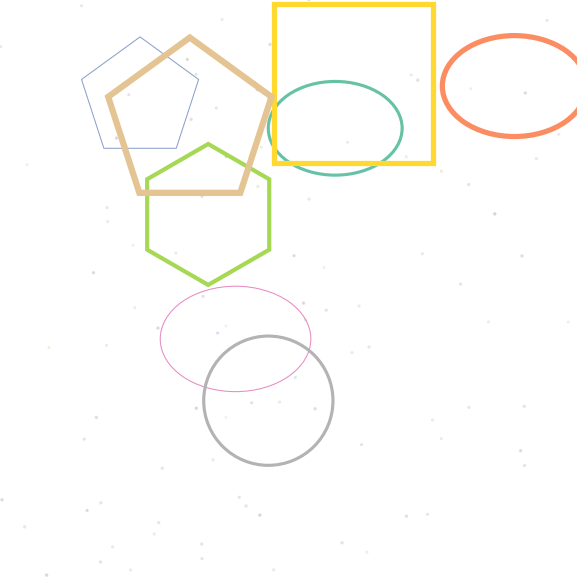[{"shape": "oval", "thickness": 1.5, "radius": 0.58, "center": [0.58, 0.777]}, {"shape": "oval", "thickness": 2.5, "radius": 0.62, "center": [0.891, 0.85]}, {"shape": "pentagon", "thickness": 0.5, "radius": 0.53, "center": [0.243, 0.829]}, {"shape": "oval", "thickness": 0.5, "radius": 0.65, "center": [0.408, 0.412]}, {"shape": "hexagon", "thickness": 2, "radius": 0.61, "center": [0.361, 0.628]}, {"shape": "square", "thickness": 2.5, "radius": 0.69, "center": [0.612, 0.854]}, {"shape": "pentagon", "thickness": 3, "radius": 0.74, "center": [0.329, 0.785]}, {"shape": "circle", "thickness": 1.5, "radius": 0.56, "center": [0.465, 0.305]}]